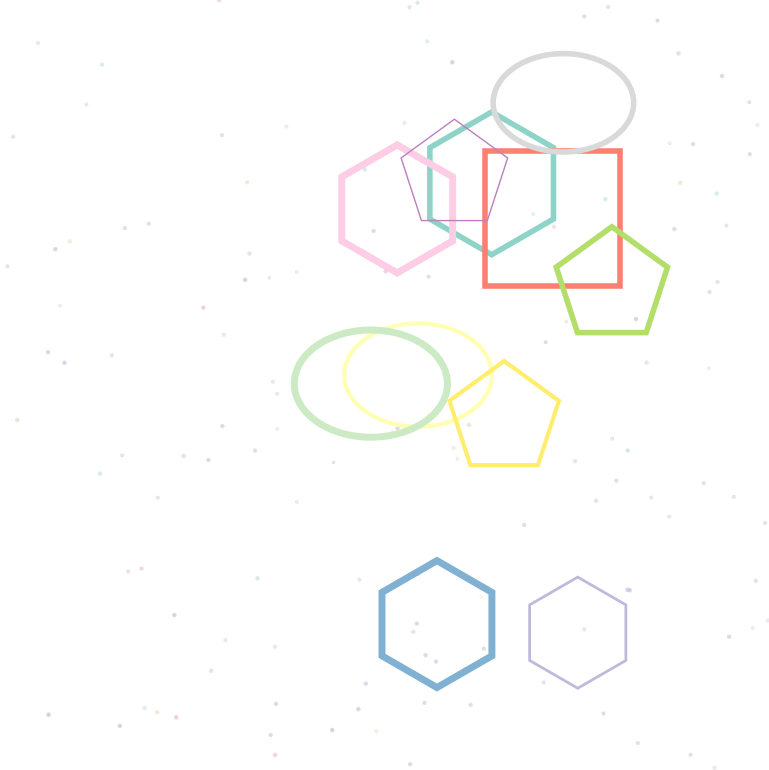[{"shape": "hexagon", "thickness": 2, "radius": 0.46, "center": [0.639, 0.762]}, {"shape": "oval", "thickness": 1.5, "radius": 0.48, "center": [0.543, 0.513]}, {"shape": "hexagon", "thickness": 1, "radius": 0.36, "center": [0.75, 0.178]}, {"shape": "square", "thickness": 2, "radius": 0.44, "center": [0.718, 0.716]}, {"shape": "hexagon", "thickness": 2.5, "radius": 0.41, "center": [0.567, 0.189]}, {"shape": "pentagon", "thickness": 2, "radius": 0.38, "center": [0.795, 0.63]}, {"shape": "hexagon", "thickness": 2.5, "radius": 0.42, "center": [0.516, 0.729]}, {"shape": "oval", "thickness": 2, "radius": 0.46, "center": [0.732, 0.867]}, {"shape": "pentagon", "thickness": 0.5, "radius": 0.36, "center": [0.59, 0.772]}, {"shape": "oval", "thickness": 2.5, "radius": 0.5, "center": [0.482, 0.502]}, {"shape": "pentagon", "thickness": 1.5, "radius": 0.37, "center": [0.655, 0.456]}]